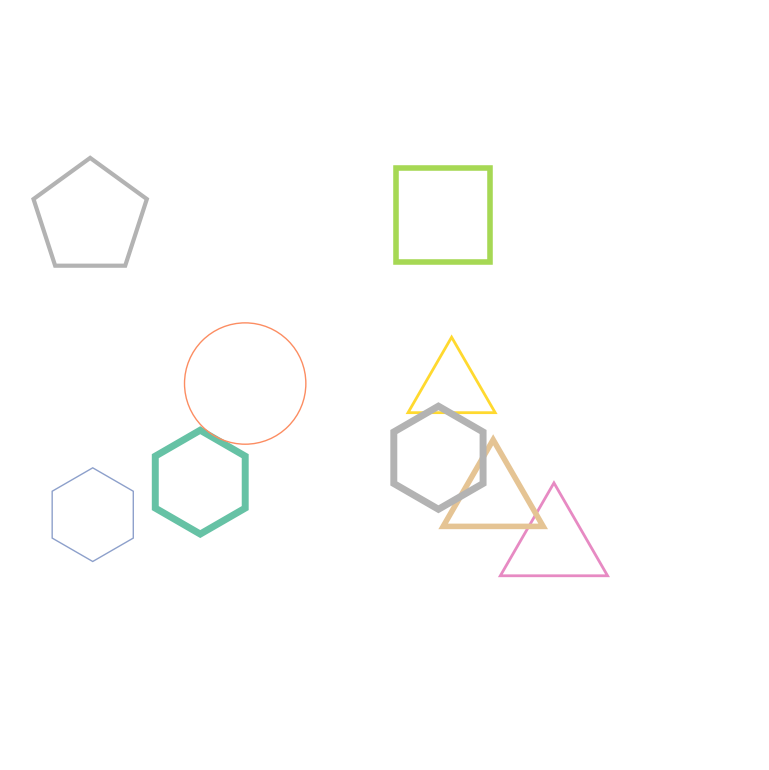[{"shape": "hexagon", "thickness": 2.5, "radius": 0.34, "center": [0.26, 0.374]}, {"shape": "circle", "thickness": 0.5, "radius": 0.39, "center": [0.318, 0.502]}, {"shape": "hexagon", "thickness": 0.5, "radius": 0.3, "center": [0.12, 0.332]}, {"shape": "triangle", "thickness": 1, "radius": 0.4, "center": [0.719, 0.292]}, {"shape": "square", "thickness": 2, "radius": 0.31, "center": [0.575, 0.72]}, {"shape": "triangle", "thickness": 1, "radius": 0.33, "center": [0.587, 0.497]}, {"shape": "triangle", "thickness": 2, "radius": 0.37, "center": [0.64, 0.354]}, {"shape": "pentagon", "thickness": 1.5, "radius": 0.39, "center": [0.117, 0.718]}, {"shape": "hexagon", "thickness": 2.5, "radius": 0.33, "center": [0.569, 0.406]}]